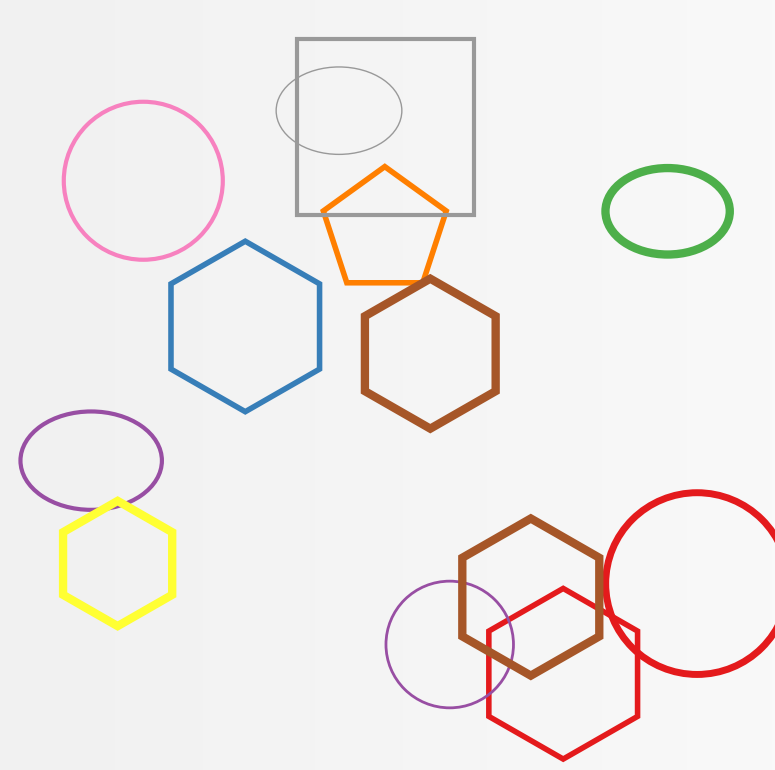[{"shape": "hexagon", "thickness": 2, "radius": 0.55, "center": [0.727, 0.125]}, {"shape": "circle", "thickness": 2.5, "radius": 0.59, "center": [0.9, 0.242]}, {"shape": "hexagon", "thickness": 2, "radius": 0.55, "center": [0.316, 0.576]}, {"shape": "oval", "thickness": 3, "radius": 0.4, "center": [0.861, 0.726]}, {"shape": "oval", "thickness": 1.5, "radius": 0.46, "center": [0.118, 0.402]}, {"shape": "circle", "thickness": 1, "radius": 0.41, "center": [0.58, 0.163]}, {"shape": "pentagon", "thickness": 2, "radius": 0.42, "center": [0.497, 0.7]}, {"shape": "hexagon", "thickness": 3, "radius": 0.41, "center": [0.152, 0.268]}, {"shape": "hexagon", "thickness": 3, "radius": 0.49, "center": [0.555, 0.541]}, {"shape": "hexagon", "thickness": 3, "radius": 0.51, "center": [0.685, 0.225]}, {"shape": "circle", "thickness": 1.5, "radius": 0.51, "center": [0.185, 0.765]}, {"shape": "square", "thickness": 1.5, "radius": 0.57, "center": [0.497, 0.835]}, {"shape": "oval", "thickness": 0.5, "radius": 0.41, "center": [0.437, 0.856]}]